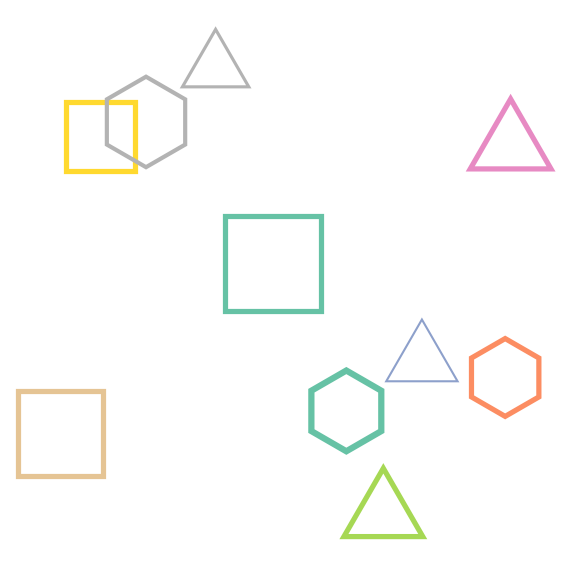[{"shape": "square", "thickness": 2.5, "radius": 0.41, "center": [0.473, 0.543]}, {"shape": "hexagon", "thickness": 3, "radius": 0.35, "center": [0.6, 0.288]}, {"shape": "hexagon", "thickness": 2.5, "radius": 0.34, "center": [0.875, 0.345]}, {"shape": "triangle", "thickness": 1, "radius": 0.36, "center": [0.731, 0.375]}, {"shape": "triangle", "thickness": 2.5, "radius": 0.4, "center": [0.884, 0.747]}, {"shape": "triangle", "thickness": 2.5, "radius": 0.39, "center": [0.664, 0.109]}, {"shape": "square", "thickness": 2.5, "radius": 0.3, "center": [0.173, 0.762]}, {"shape": "square", "thickness": 2.5, "radius": 0.37, "center": [0.105, 0.249]}, {"shape": "triangle", "thickness": 1.5, "radius": 0.33, "center": [0.373, 0.882]}, {"shape": "hexagon", "thickness": 2, "radius": 0.39, "center": [0.253, 0.788]}]